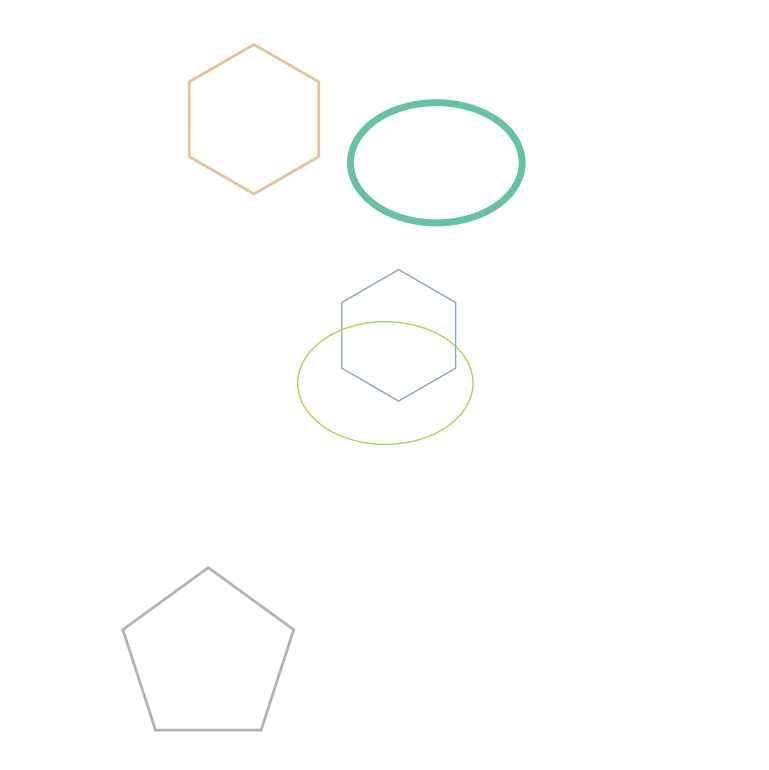[{"shape": "oval", "thickness": 2.5, "radius": 0.56, "center": [0.567, 0.789]}, {"shape": "hexagon", "thickness": 0.5, "radius": 0.43, "center": [0.518, 0.564]}, {"shape": "oval", "thickness": 0.5, "radius": 0.57, "center": [0.5, 0.503]}, {"shape": "hexagon", "thickness": 1, "radius": 0.49, "center": [0.33, 0.845]}, {"shape": "pentagon", "thickness": 1, "radius": 0.58, "center": [0.271, 0.146]}]